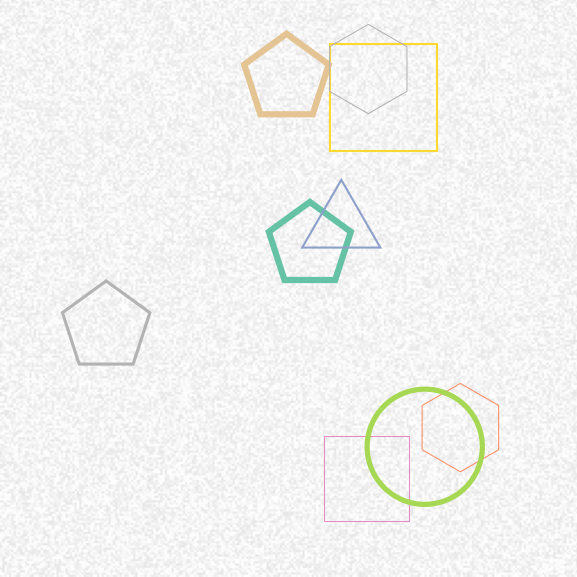[{"shape": "pentagon", "thickness": 3, "radius": 0.37, "center": [0.537, 0.575]}, {"shape": "hexagon", "thickness": 0.5, "radius": 0.38, "center": [0.797, 0.259]}, {"shape": "triangle", "thickness": 1, "radius": 0.39, "center": [0.591, 0.61]}, {"shape": "square", "thickness": 0.5, "radius": 0.37, "center": [0.635, 0.17]}, {"shape": "circle", "thickness": 2.5, "radius": 0.5, "center": [0.735, 0.226]}, {"shape": "square", "thickness": 1, "radius": 0.46, "center": [0.664, 0.83]}, {"shape": "pentagon", "thickness": 3, "radius": 0.39, "center": [0.496, 0.864]}, {"shape": "hexagon", "thickness": 0.5, "radius": 0.39, "center": [0.638, 0.88]}, {"shape": "pentagon", "thickness": 1.5, "radius": 0.4, "center": [0.184, 0.433]}]